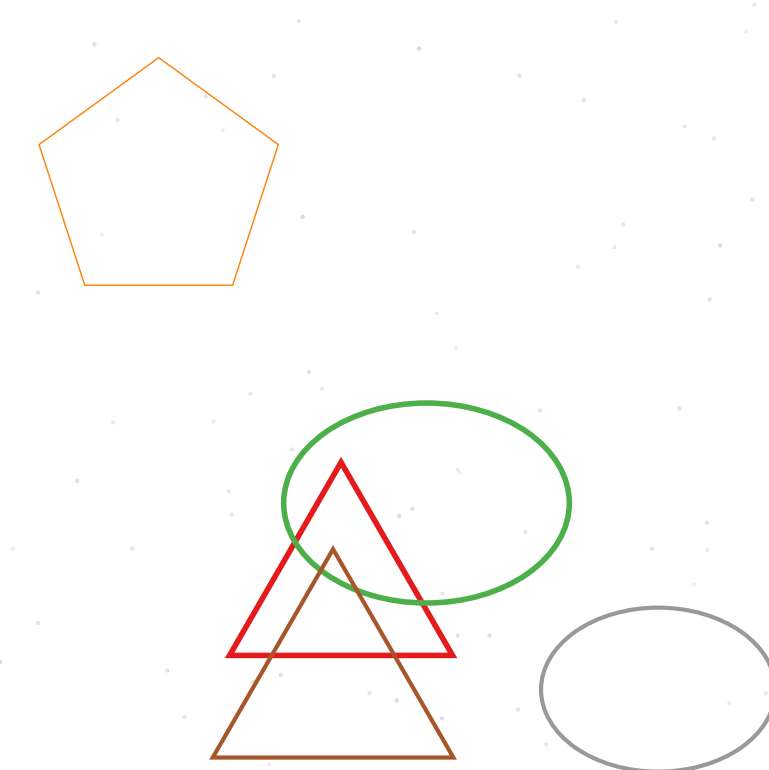[{"shape": "triangle", "thickness": 2, "radius": 0.84, "center": [0.443, 0.232]}, {"shape": "oval", "thickness": 2, "radius": 0.93, "center": [0.554, 0.347]}, {"shape": "pentagon", "thickness": 0.5, "radius": 0.82, "center": [0.206, 0.762]}, {"shape": "triangle", "thickness": 1.5, "radius": 0.9, "center": [0.433, 0.106]}, {"shape": "oval", "thickness": 1.5, "radius": 0.76, "center": [0.855, 0.104]}]